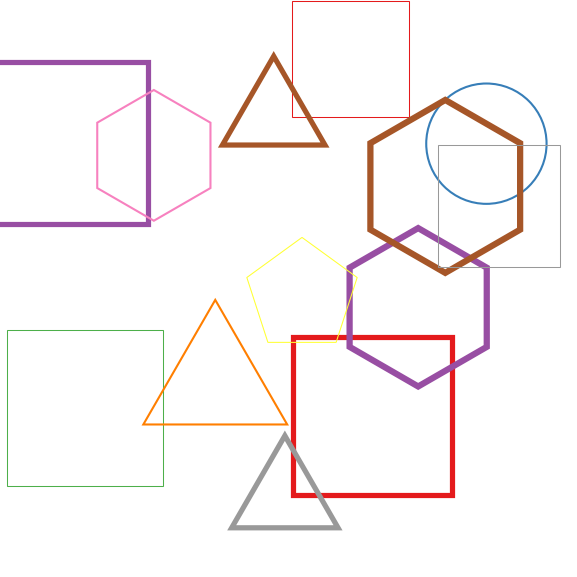[{"shape": "square", "thickness": 0.5, "radius": 0.5, "center": [0.607, 0.897]}, {"shape": "square", "thickness": 2.5, "radius": 0.69, "center": [0.645, 0.279]}, {"shape": "circle", "thickness": 1, "radius": 0.52, "center": [0.842, 0.75]}, {"shape": "square", "thickness": 0.5, "radius": 0.67, "center": [0.147, 0.292]}, {"shape": "hexagon", "thickness": 3, "radius": 0.69, "center": [0.724, 0.467]}, {"shape": "square", "thickness": 2.5, "radius": 0.7, "center": [0.115, 0.752]}, {"shape": "triangle", "thickness": 1, "radius": 0.72, "center": [0.373, 0.336]}, {"shape": "pentagon", "thickness": 0.5, "radius": 0.5, "center": [0.523, 0.488]}, {"shape": "triangle", "thickness": 2.5, "radius": 0.51, "center": [0.474, 0.799]}, {"shape": "hexagon", "thickness": 3, "radius": 0.75, "center": [0.771, 0.676]}, {"shape": "hexagon", "thickness": 1, "radius": 0.57, "center": [0.266, 0.73]}, {"shape": "square", "thickness": 0.5, "radius": 0.53, "center": [0.864, 0.643]}, {"shape": "triangle", "thickness": 2.5, "radius": 0.53, "center": [0.493, 0.138]}]